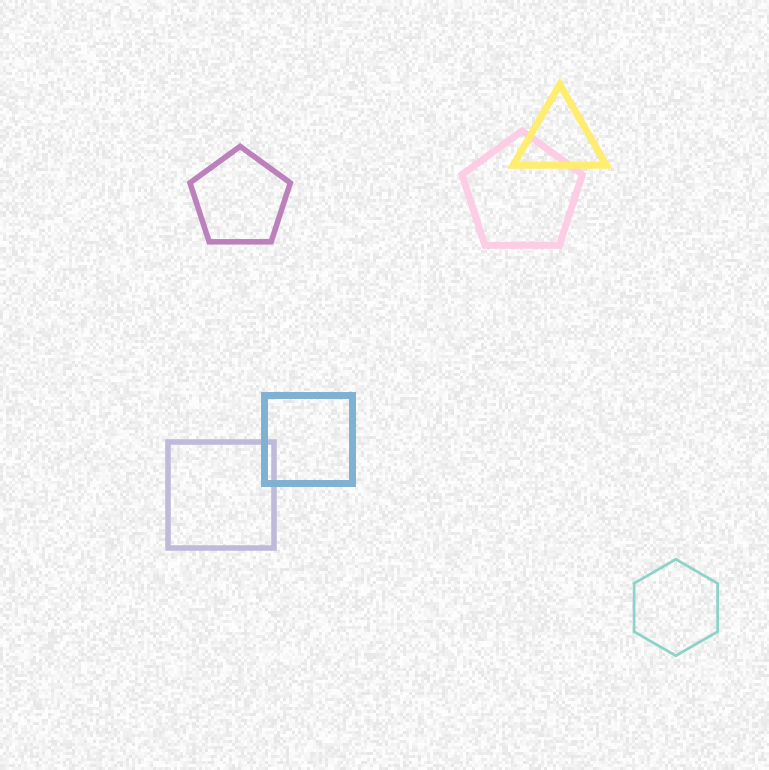[{"shape": "hexagon", "thickness": 1, "radius": 0.31, "center": [0.878, 0.211]}, {"shape": "square", "thickness": 2, "radius": 0.34, "center": [0.287, 0.357]}, {"shape": "square", "thickness": 2.5, "radius": 0.29, "center": [0.4, 0.43]}, {"shape": "pentagon", "thickness": 2.5, "radius": 0.41, "center": [0.678, 0.748]}, {"shape": "pentagon", "thickness": 2, "radius": 0.34, "center": [0.312, 0.741]}, {"shape": "triangle", "thickness": 2.5, "radius": 0.35, "center": [0.727, 0.82]}]